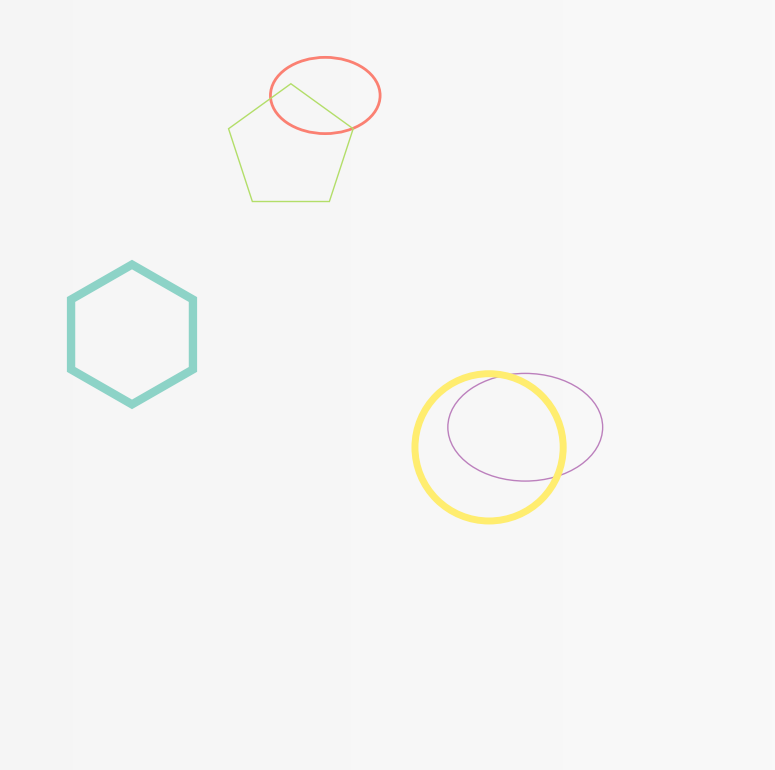[{"shape": "hexagon", "thickness": 3, "radius": 0.45, "center": [0.17, 0.566]}, {"shape": "oval", "thickness": 1, "radius": 0.35, "center": [0.42, 0.876]}, {"shape": "pentagon", "thickness": 0.5, "radius": 0.42, "center": [0.375, 0.807]}, {"shape": "oval", "thickness": 0.5, "radius": 0.5, "center": [0.678, 0.445]}, {"shape": "circle", "thickness": 2.5, "radius": 0.48, "center": [0.631, 0.419]}]